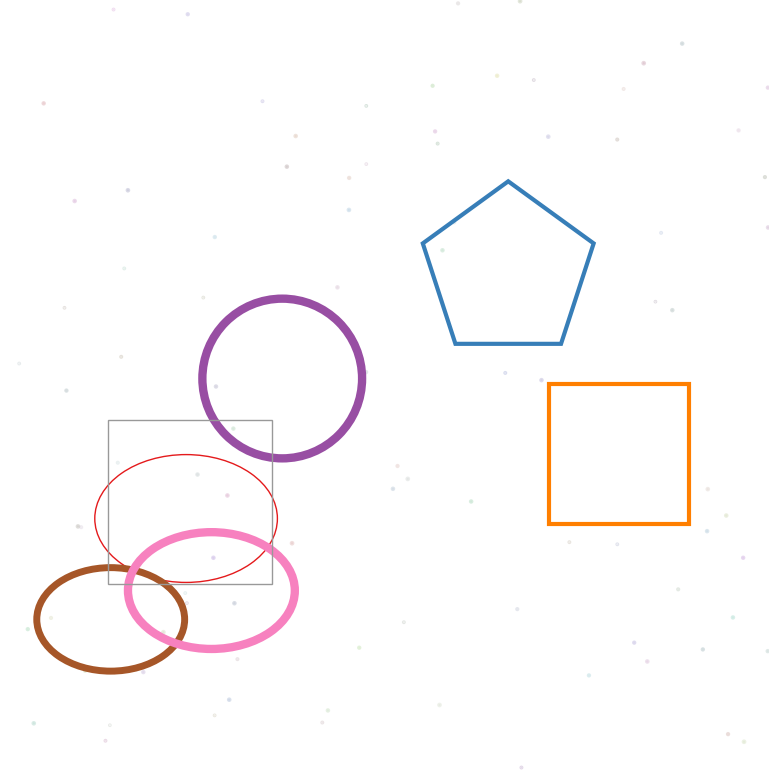[{"shape": "oval", "thickness": 0.5, "radius": 0.59, "center": [0.242, 0.327]}, {"shape": "pentagon", "thickness": 1.5, "radius": 0.58, "center": [0.66, 0.648]}, {"shape": "circle", "thickness": 3, "radius": 0.52, "center": [0.367, 0.508]}, {"shape": "square", "thickness": 1.5, "radius": 0.45, "center": [0.804, 0.411]}, {"shape": "oval", "thickness": 2.5, "radius": 0.48, "center": [0.144, 0.196]}, {"shape": "oval", "thickness": 3, "radius": 0.54, "center": [0.275, 0.233]}, {"shape": "square", "thickness": 0.5, "radius": 0.53, "center": [0.247, 0.348]}]